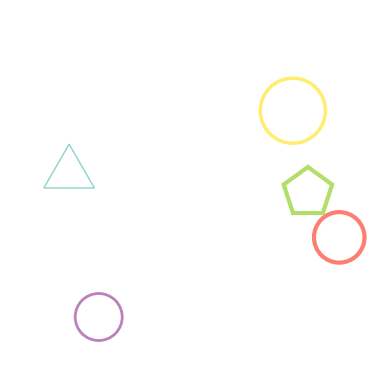[{"shape": "triangle", "thickness": 1, "radius": 0.38, "center": [0.18, 0.55]}, {"shape": "circle", "thickness": 3, "radius": 0.33, "center": [0.881, 0.383]}, {"shape": "pentagon", "thickness": 3, "radius": 0.33, "center": [0.8, 0.5]}, {"shape": "circle", "thickness": 2, "radius": 0.31, "center": [0.256, 0.177]}, {"shape": "circle", "thickness": 2.5, "radius": 0.42, "center": [0.761, 0.712]}]